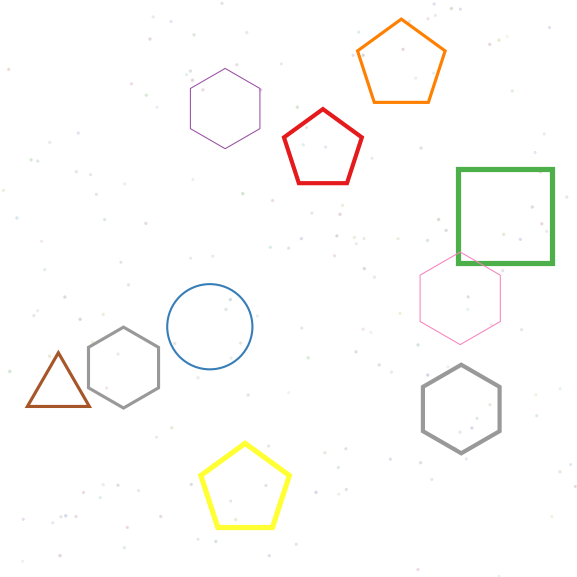[{"shape": "pentagon", "thickness": 2, "radius": 0.35, "center": [0.559, 0.739]}, {"shape": "circle", "thickness": 1, "radius": 0.37, "center": [0.363, 0.433]}, {"shape": "square", "thickness": 2.5, "radius": 0.41, "center": [0.875, 0.625]}, {"shape": "hexagon", "thickness": 0.5, "radius": 0.35, "center": [0.39, 0.811]}, {"shape": "pentagon", "thickness": 1.5, "radius": 0.4, "center": [0.695, 0.886]}, {"shape": "pentagon", "thickness": 2.5, "radius": 0.4, "center": [0.424, 0.151]}, {"shape": "triangle", "thickness": 1.5, "radius": 0.31, "center": [0.101, 0.326]}, {"shape": "hexagon", "thickness": 0.5, "radius": 0.4, "center": [0.797, 0.483]}, {"shape": "hexagon", "thickness": 2, "radius": 0.38, "center": [0.799, 0.291]}, {"shape": "hexagon", "thickness": 1.5, "radius": 0.35, "center": [0.214, 0.363]}]